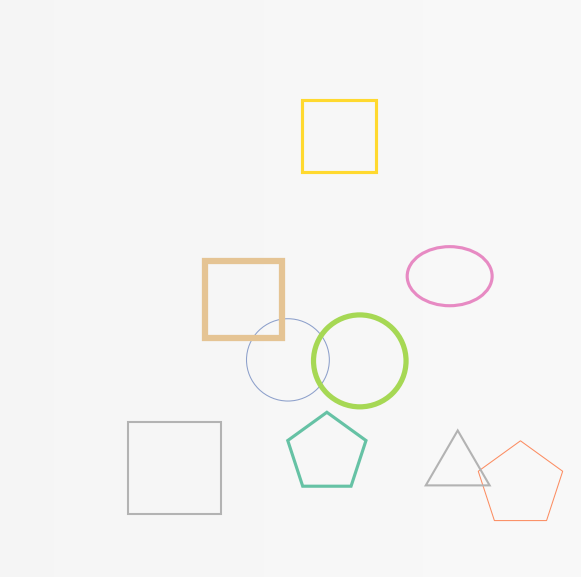[{"shape": "pentagon", "thickness": 1.5, "radius": 0.35, "center": [0.562, 0.214]}, {"shape": "pentagon", "thickness": 0.5, "radius": 0.38, "center": [0.895, 0.159]}, {"shape": "circle", "thickness": 0.5, "radius": 0.36, "center": [0.495, 0.376]}, {"shape": "oval", "thickness": 1.5, "radius": 0.37, "center": [0.774, 0.521]}, {"shape": "circle", "thickness": 2.5, "radius": 0.4, "center": [0.619, 0.374]}, {"shape": "square", "thickness": 1.5, "radius": 0.32, "center": [0.584, 0.764]}, {"shape": "square", "thickness": 3, "radius": 0.33, "center": [0.419, 0.48]}, {"shape": "square", "thickness": 1, "radius": 0.4, "center": [0.3, 0.189]}, {"shape": "triangle", "thickness": 1, "radius": 0.32, "center": [0.787, 0.19]}]